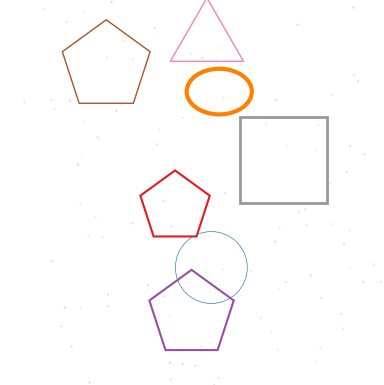[{"shape": "pentagon", "thickness": 1.5, "radius": 0.47, "center": [0.455, 0.462]}, {"shape": "circle", "thickness": 0.5, "radius": 0.47, "center": [0.549, 0.305]}, {"shape": "pentagon", "thickness": 1.5, "radius": 0.58, "center": [0.498, 0.184]}, {"shape": "oval", "thickness": 3, "radius": 0.42, "center": [0.569, 0.762]}, {"shape": "pentagon", "thickness": 1, "radius": 0.6, "center": [0.276, 0.829]}, {"shape": "triangle", "thickness": 1, "radius": 0.55, "center": [0.538, 0.896]}, {"shape": "square", "thickness": 2, "radius": 0.56, "center": [0.736, 0.585]}]